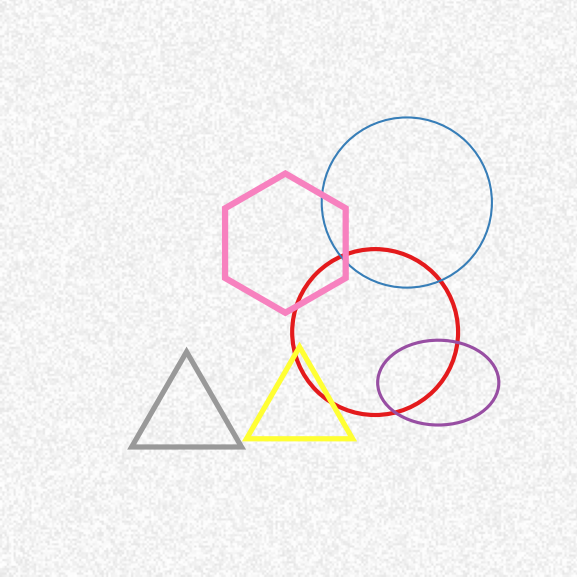[{"shape": "circle", "thickness": 2, "radius": 0.72, "center": [0.65, 0.424]}, {"shape": "circle", "thickness": 1, "radius": 0.74, "center": [0.704, 0.648]}, {"shape": "oval", "thickness": 1.5, "radius": 0.52, "center": [0.759, 0.337]}, {"shape": "triangle", "thickness": 2.5, "radius": 0.53, "center": [0.519, 0.292]}, {"shape": "hexagon", "thickness": 3, "radius": 0.6, "center": [0.494, 0.578]}, {"shape": "triangle", "thickness": 2.5, "radius": 0.55, "center": [0.323, 0.28]}]